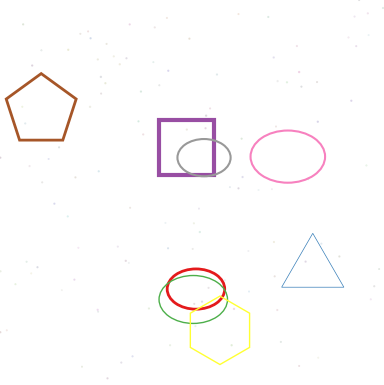[{"shape": "oval", "thickness": 2, "radius": 0.37, "center": [0.509, 0.249]}, {"shape": "triangle", "thickness": 0.5, "radius": 0.47, "center": [0.812, 0.301]}, {"shape": "oval", "thickness": 1, "radius": 0.44, "center": [0.502, 0.222]}, {"shape": "square", "thickness": 3, "radius": 0.36, "center": [0.485, 0.618]}, {"shape": "hexagon", "thickness": 1, "radius": 0.44, "center": [0.571, 0.142]}, {"shape": "pentagon", "thickness": 2, "radius": 0.48, "center": [0.107, 0.713]}, {"shape": "oval", "thickness": 1.5, "radius": 0.48, "center": [0.748, 0.593]}, {"shape": "oval", "thickness": 1.5, "radius": 0.35, "center": [0.53, 0.591]}]